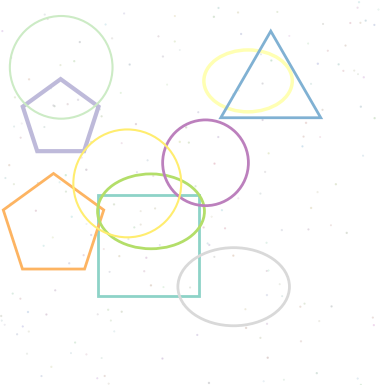[{"shape": "square", "thickness": 2, "radius": 0.66, "center": [0.385, 0.362]}, {"shape": "oval", "thickness": 2.5, "radius": 0.57, "center": [0.644, 0.79]}, {"shape": "pentagon", "thickness": 3, "radius": 0.52, "center": [0.157, 0.691]}, {"shape": "triangle", "thickness": 2, "radius": 0.75, "center": [0.703, 0.769]}, {"shape": "pentagon", "thickness": 2, "radius": 0.69, "center": [0.139, 0.412]}, {"shape": "oval", "thickness": 2, "radius": 0.69, "center": [0.392, 0.451]}, {"shape": "oval", "thickness": 2, "radius": 0.72, "center": [0.607, 0.255]}, {"shape": "circle", "thickness": 2, "radius": 0.56, "center": [0.534, 0.577]}, {"shape": "circle", "thickness": 1.5, "radius": 0.67, "center": [0.159, 0.825]}, {"shape": "circle", "thickness": 1.5, "radius": 0.7, "center": [0.331, 0.524]}]